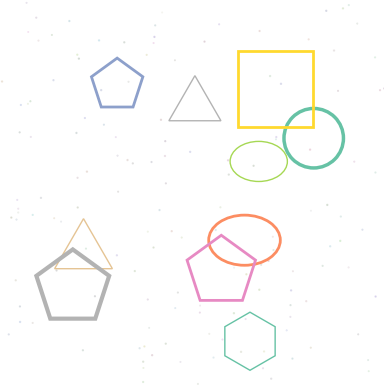[{"shape": "hexagon", "thickness": 1, "radius": 0.38, "center": [0.649, 0.114]}, {"shape": "circle", "thickness": 2.5, "radius": 0.39, "center": [0.815, 0.641]}, {"shape": "oval", "thickness": 2, "radius": 0.47, "center": [0.635, 0.376]}, {"shape": "pentagon", "thickness": 2, "radius": 0.35, "center": [0.304, 0.779]}, {"shape": "pentagon", "thickness": 2, "radius": 0.47, "center": [0.575, 0.295]}, {"shape": "oval", "thickness": 1, "radius": 0.37, "center": [0.672, 0.581]}, {"shape": "square", "thickness": 2, "radius": 0.49, "center": [0.716, 0.769]}, {"shape": "triangle", "thickness": 1, "radius": 0.43, "center": [0.217, 0.345]}, {"shape": "triangle", "thickness": 1, "radius": 0.39, "center": [0.506, 0.725]}, {"shape": "pentagon", "thickness": 3, "radius": 0.5, "center": [0.189, 0.253]}]